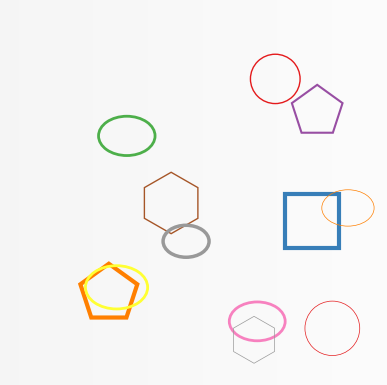[{"shape": "circle", "thickness": 0.5, "radius": 0.35, "center": [0.858, 0.147]}, {"shape": "circle", "thickness": 1, "radius": 0.32, "center": [0.71, 0.795]}, {"shape": "square", "thickness": 3, "radius": 0.35, "center": [0.805, 0.426]}, {"shape": "oval", "thickness": 2, "radius": 0.36, "center": [0.327, 0.647]}, {"shape": "pentagon", "thickness": 1.5, "radius": 0.34, "center": [0.819, 0.711]}, {"shape": "oval", "thickness": 0.5, "radius": 0.34, "center": [0.898, 0.46]}, {"shape": "pentagon", "thickness": 3, "radius": 0.39, "center": [0.281, 0.238]}, {"shape": "oval", "thickness": 2, "radius": 0.4, "center": [0.301, 0.254]}, {"shape": "hexagon", "thickness": 1, "radius": 0.4, "center": [0.442, 0.473]}, {"shape": "oval", "thickness": 2, "radius": 0.36, "center": [0.664, 0.165]}, {"shape": "hexagon", "thickness": 0.5, "radius": 0.3, "center": [0.656, 0.117]}, {"shape": "oval", "thickness": 2.5, "radius": 0.3, "center": [0.48, 0.373]}]